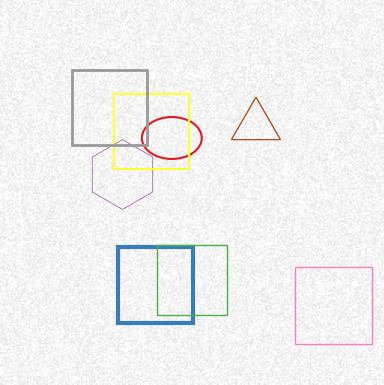[{"shape": "oval", "thickness": 1.5, "radius": 0.39, "center": [0.446, 0.642]}, {"shape": "square", "thickness": 3, "radius": 0.49, "center": [0.404, 0.26]}, {"shape": "square", "thickness": 1, "radius": 0.46, "center": [0.499, 0.273]}, {"shape": "hexagon", "thickness": 0.5, "radius": 0.45, "center": [0.318, 0.547]}, {"shape": "square", "thickness": 1.5, "radius": 0.49, "center": [0.393, 0.658]}, {"shape": "triangle", "thickness": 1, "radius": 0.37, "center": [0.665, 0.674]}, {"shape": "square", "thickness": 1, "radius": 0.5, "center": [0.866, 0.206]}, {"shape": "square", "thickness": 2, "radius": 0.48, "center": [0.285, 0.721]}]